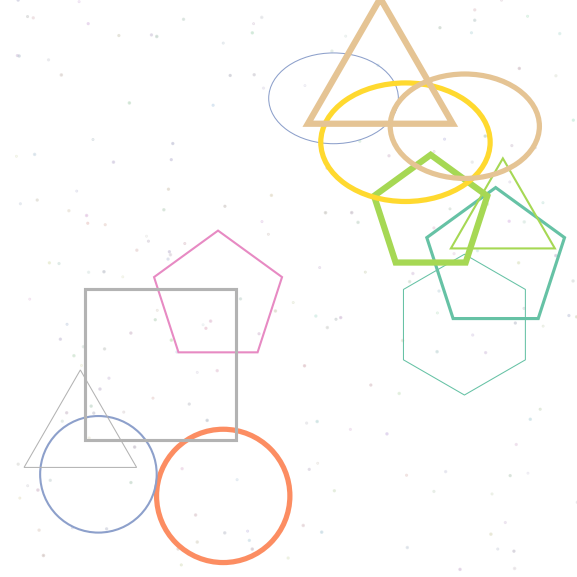[{"shape": "pentagon", "thickness": 1.5, "radius": 0.63, "center": [0.858, 0.549]}, {"shape": "hexagon", "thickness": 0.5, "radius": 0.61, "center": [0.804, 0.437]}, {"shape": "circle", "thickness": 2.5, "radius": 0.58, "center": [0.387, 0.14]}, {"shape": "circle", "thickness": 1, "radius": 0.5, "center": [0.17, 0.178]}, {"shape": "oval", "thickness": 0.5, "radius": 0.56, "center": [0.578, 0.829]}, {"shape": "pentagon", "thickness": 1, "radius": 0.58, "center": [0.378, 0.483]}, {"shape": "pentagon", "thickness": 3, "radius": 0.52, "center": [0.746, 0.628]}, {"shape": "triangle", "thickness": 1, "radius": 0.52, "center": [0.871, 0.621]}, {"shape": "oval", "thickness": 2.5, "radius": 0.73, "center": [0.702, 0.753]}, {"shape": "oval", "thickness": 2.5, "radius": 0.65, "center": [0.805, 0.781]}, {"shape": "triangle", "thickness": 3, "radius": 0.72, "center": [0.659, 0.857]}, {"shape": "square", "thickness": 1.5, "radius": 0.66, "center": [0.278, 0.368]}, {"shape": "triangle", "thickness": 0.5, "radius": 0.56, "center": [0.139, 0.246]}]